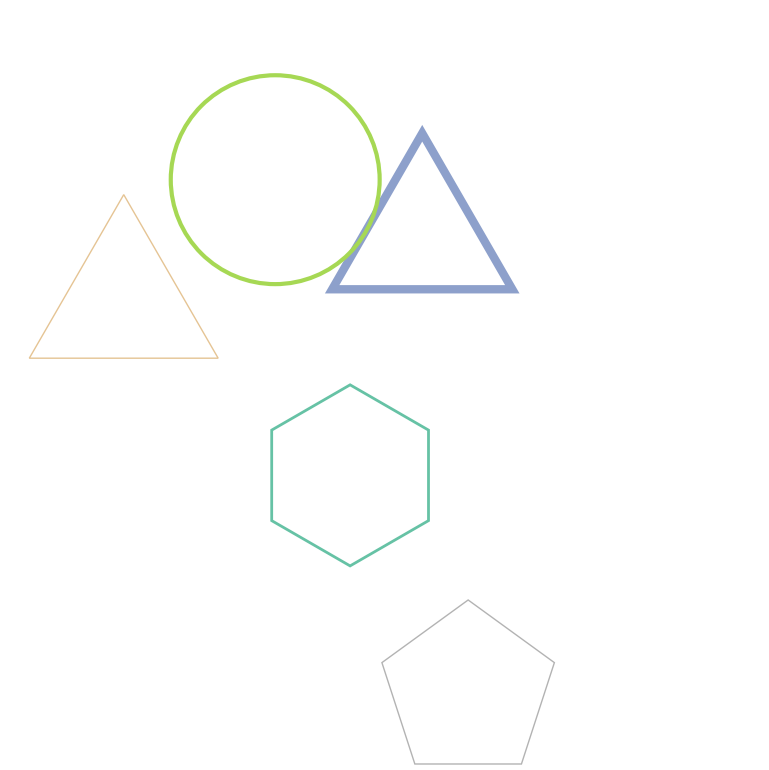[{"shape": "hexagon", "thickness": 1, "radius": 0.59, "center": [0.455, 0.383]}, {"shape": "triangle", "thickness": 3, "radius": 0.68, "center": [0.548, 0.692]}, {"shape": "circle", "thickness": 1.5, "radius": 0.68, "center": [0.357, 0.767]}, {"shape": "triangle", "thickness": 0.5, "radius": 0.71, "center": [0.161, 0.606]}, {"shape": "pentagon", "thickness": 0.5, "radius": 0.59, "center": [0.608, 0.103]}]